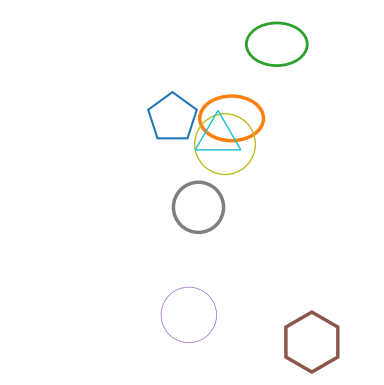[{"shape": "pentagon", "thickness": 1.5, "radius": 0.33, "center": [0.448, 0.694]}, {"shape": "oval", "thickness": 2.5, "radius": 0.41, "center": [0.602, 0.693]}, {"shape": "oval", "thickness": 2, "radius": 0.4, "center": [0.719, 0.885]}, {"shape": "circle", "thickness": 0.5, "radius": 0.36, "center": [0.49, 0.182]}, {"shape": "hexagon", "thickness": 2.5, "radius": 0.39, "center": [0.81, 0.112]}, {"shape": "circle", "thickness": 2.5, "radius": 0.33, "center": [0.516, 0.462]}, {"shape": "circle", "thickness": 1, "radius": 0.39, "center": [0.585, 0.626]}, {"shape": "triangle", "thickness": 1, "radius": 0.34, "center": [0.566, 0.645]}]